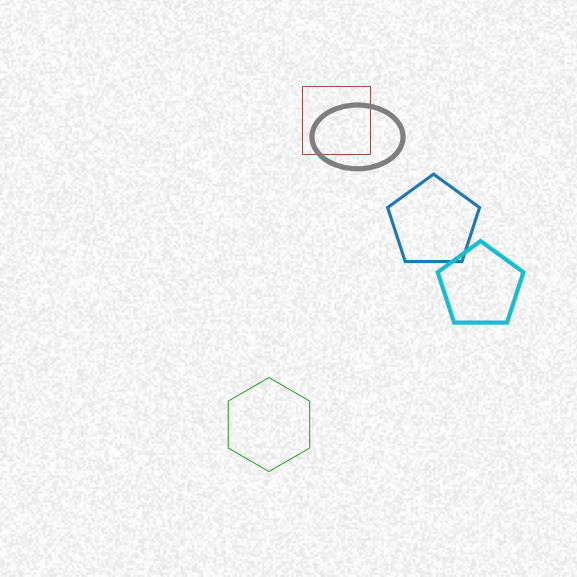[{"shape": "pentagon", "thickness": 1.5, "radius": 0.42, "center": [0.751, 0.614]}, {"shape": "hexagon", "thickness": 0.5, "radius": 0.41, "center": [0.466, 0.264]}, {"shape": "square", "thickness": 0.5, "radius": 0.29, "center": [0.582, 0.792]}, {"shape": "oval", "thickness": 2.5, "radius": 0.39, "center": [0.619, 0.762]}, {"shape": "pentagon", "thickness": 2, "radius": 0.39, "center": [0.832, 0.504]}]